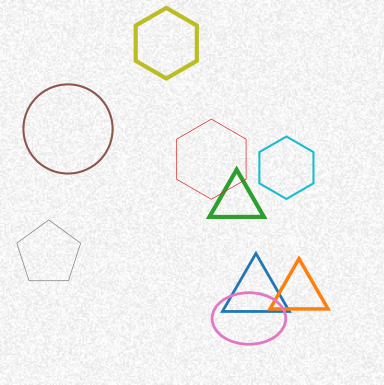[{"shape": "triangle", "thickness": 2, "radius": 0.5, "center": [0.665, 0.241]}, {"shape": "triangle", "thickness": 2.5, "radius": 0.43, "center": [0.777, 0.241]}, {"shape": "triangle", "thickness": 3, "radius": 0.41, "center": [0.615, 0.478]}, {"shape": "hexagon", "thickness": 0.5, "radius": 0.52, "center": [0.549, 0.586]}, {"shape": "circle", "thickness": 1.5, "radius": 0.58, "center": [0.177, 0.665]}, {"shape": "oval", "thickness": 2, "radius": 0.48, "center": [0.647, 0.173]}, {"shape": "pentagon", "thickness": 0.5, "radius": 0.44, "center": [0.127, 0.341]}, {"shape": "hexagon", "thickness": 3, "radius": 0.46, "center": [0.432, 0.888]}, {"shape": "hexagon", "thickness": 1.5, "radius": 0.41, "center": [0.744, 0.564]}]